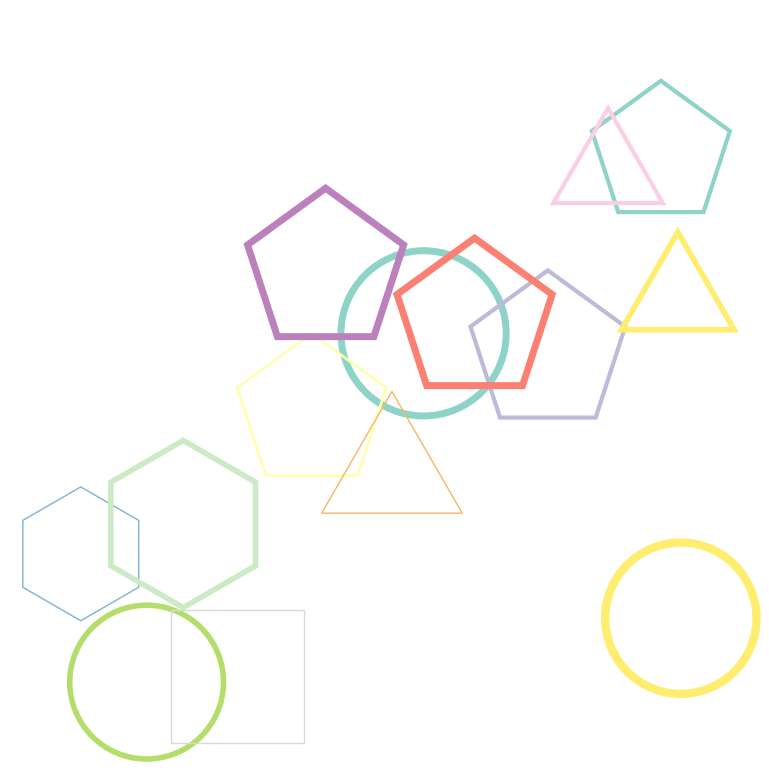[{"shape": "pentagon", "thickness": 1.5, "radius": 0.47, "center": [0.858, 0.801]}, {"shape": "circle", "thickness": 2.5, "radius": 0.54, "center": [0.55, 0.567]}, {"shape": "pentagon", "thickness": 1, "radius": 0.51, "center": [0.405, 0.465]}, {"shape": "pentagon", "thickness": 1.5, "radius": 0.53, "center": [0.711, 0.543]}, {"shape": "pentagon", "thickness": 2.5, "radius": 0.53, "center": [0.616, 0.585]}, {"shape": "hexagon", "thickness": 0.5, "radius": 0.43, "center": [0.105, 0.281]}, {"shape": "triangle", "thickness": 0.5, "radius": 0.53, "center": [0.509, 0.386]}, {"shape": "circle", "thickness": 2, "radius": 0.5, "center": [0.19, 0.114]}, {"shape": "triangle", "thickness": 1.5, "radius": 0.41, "center": [0.79, 0.777]}, {"shape": "square", "thickness": 0.5, "radius": 0.43, "center": [0.309, 0.121]}, {"shape": "pentagon", "thickness": 2.5, "radius": 0.53, "center": [0.423, 0.649]}, {"shape": "hexagon", "thickness": 2, "radius": 0.54, "center": [0.238, 0.319]}, {"shape": "circle", "thickness": 3, "radius": 0.49, "center": [0.884, 0.197]}, {"shape": "triangle", "thickness": 2, "radius": 0.42, "center": [0.88, 0.614]}]